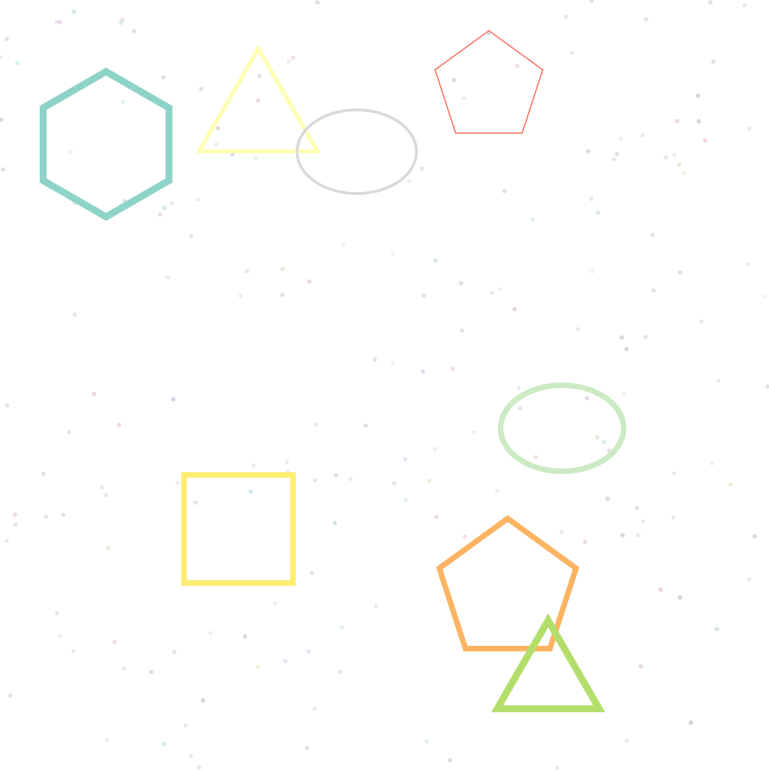[{"shape": "hexagon", "thickness": 2.5, "radius": 0.47, "center": [0.138, 0.813]}, {"shape": "triangle", "thickness": 1.5, "radius": 0.44, "center": [0.336, 0.848]}, {"shape": "pentagon", "thickness": 0.5, "radius": 0.37, "center": [0.635, 0.887]}, {"shape": "pentagon", "thickness": 2, "radius": 0.47, "center": [0.659, 0.233]}, {"shape": "triangle", "thickness": 2.5, "radius": 0.38, "center": [0.712, 0.118]}, {"shape": "oval", "thickness": 1, "radius": 0.39, "center": [0.463, 0.803]}, {"shape": "oval", "thickness": 2, "radius": 0.4, "center": [0.73, 0.444]}, {"shape": "square", "thickness": 2, "radius": 0.35, "center": [0.31, 0.313]}]